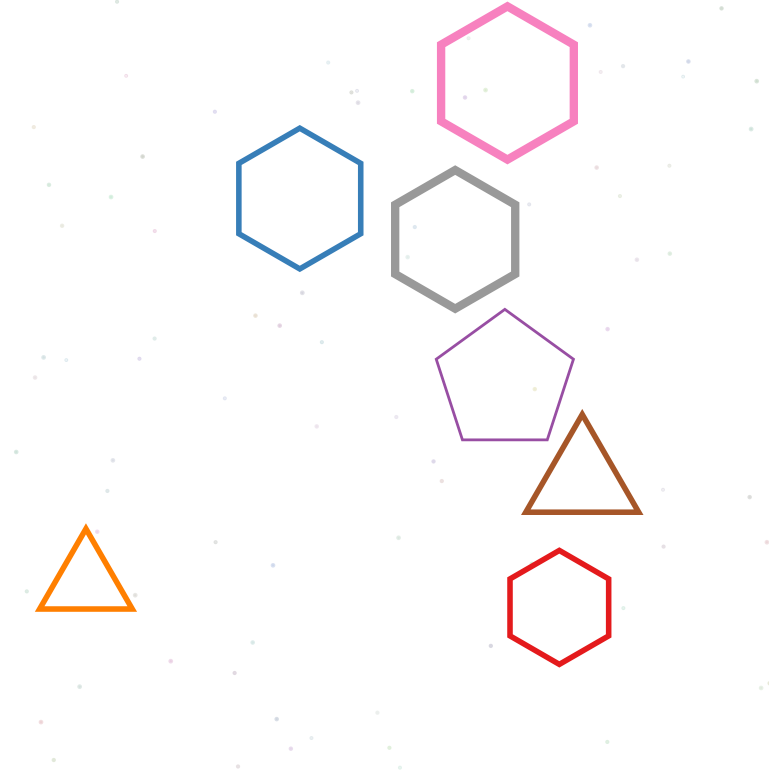[{"shape": "hexagon", "thickness": 2, "radius": 0.37, "center": [0.726, 0.211]}, {"shape": "hexagon", "thickness": 2, "radius": 0.46, "center": [0.389, 0.742]}, {"shape": "pentagon", "thickness": 1, "radius": 0.47, "center": [0.656, 0.505]}, {"shape": "triangle", "thickness": 2, "radius": 0.35, "center": [0.112, 0.244]}, {"shape": "triangle", "thickness": 2, "radius": 0.42, "center": [0.756, 0.377]}, {"shape": "hexagon", "thickness": 3, "radius": 0.5, "center": [0.659, 0.892]}, {"shape": "hexagon", "thickness": 3, "radius": 0.45, "center": [0.591, 0.689]}]